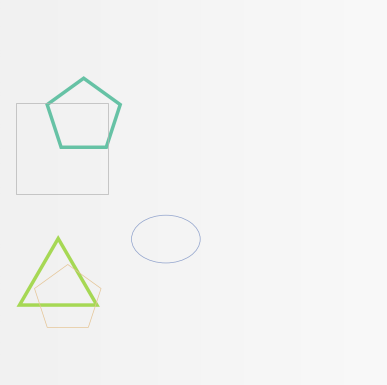[{"shape": "pentagon", "thickness": 2.5, "radius": 0.5, "center": [0.216, 0.698]}, {"shape": "oval", "thickness": 0.5, "radius": 0.44, "center": [0.428, 0.379]}, {"shape": "triangle", "thickness": 2.5, "radius": 0.58, "center": [0.15, 0.265]}, {"shape": "pentagon", "thickness": 0.5, "radius": 0.45, "center": [0.175, 0.223]}, {"shape": "square", "thickness": 0.5, "radius": 0.59, "center": [0.159, 0.613]}]